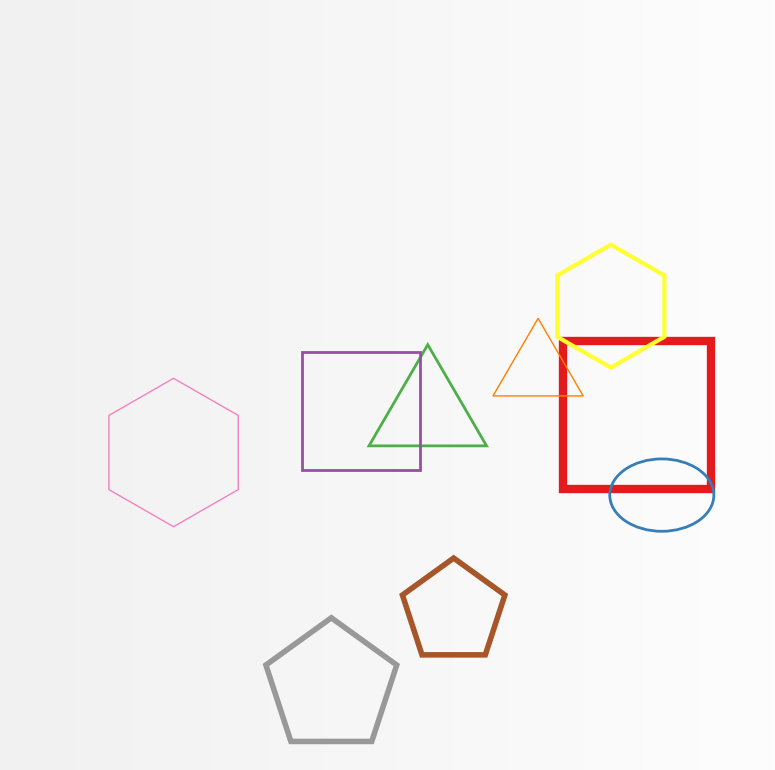[{"shape": "square", "thickness": 3, "radius": 0.48, "center": [0.822, 0.461]}, {"shape": "oval", "thickness": 1, "radius": 0.34, "center": [0.854, 0.357]}, {"shape": "triangle", "thickness": 1, "radius": 0.44, "center": [0.552, 0.465]}, {"shape": "square", "thickness": 1, "radius": 0.38, "center": [0.466, 0.467]}, {"shape": "triangle", "thickness": 0.5, "radius": 0.34, "center": [0.694, 0.519]}, {"shape": "hexagon", "thickness": 1.5, "radius": 0.4, "center": [0.788, 0.602]}, {"shape": "pentagon", "thickness": 2, "radius": 0.35, "center": [0.585, 0.206]}, {"shape": "hexagon", "thickness": 0.5, "radius": 0.48, "center": [0.224, 0.412]}, {"shape": "pentagon", "thickness": 2, "radius": 0.44, "center": [0.428, 0.109]}]